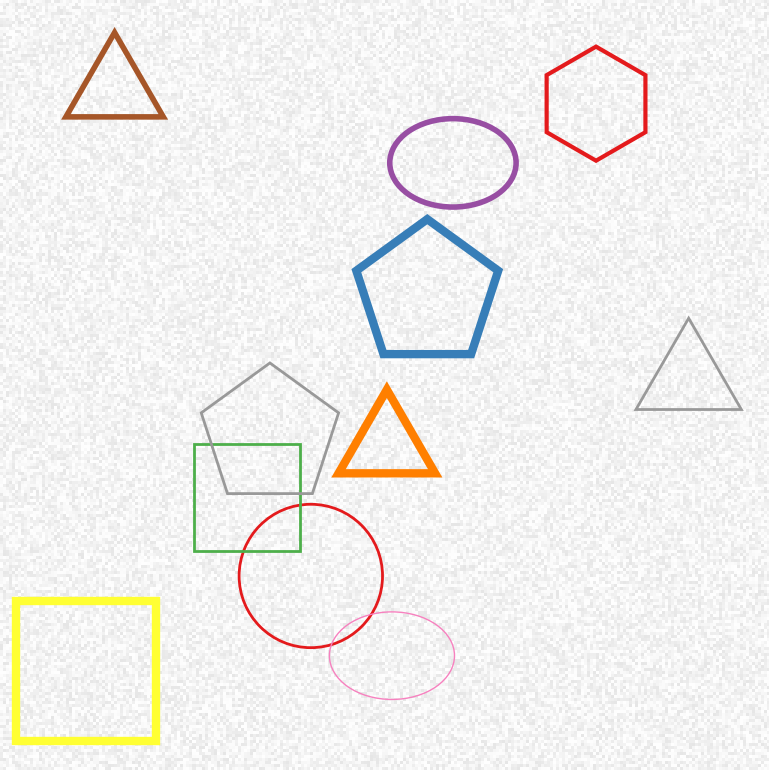[{"shape": "circle", "thickness": 1, "radius": 0.47, "center": [0.404, 0.252]}, {"shape": "hexagon", "thickness": 1.5, "radius": 0.37, "center": [0.774, 0.865]}, {"shape": "pentagon", "thickness": 3, "radius": 0.48, "center": [0.555, 0.618]}, {"shape": "square", "thickness": 1, "radius": 0.35, "center": [0.321, 0.354]}, {"shape": "oval", "thickness": 2, "radius": 0.41, "center": [0.588, 0.789]}, {"shape": "triangle", "thickness": 3, "radius": 0.36, "center": [0.502, 0.422]}, {"shape": "square", "thickness": 3, "radius": 0.45, "center": [0.111, 0.128]}, {"shape": "triangle", "thickness": 2, "radius": 0.37, "center": [0.149, 0.885]}, {"shape": "oval", "thickness": 0.5, "radius": 0.41, "center": [0.509, 0.148]}, {"shape": "triangle", "thickness": 1, "radius": 0.4, "center": [0.894, 0.508]}, {"shape": "pentagon", "thickness": 1, "radius": 0.47, "center": [0.351, 0.435]}]